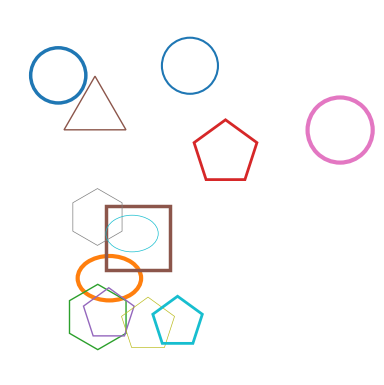[{"shape": "circle", "thickness": 1.5, "radius": 0.36, "center": [0.493, 0.829]}, {"shape": "circle", "thickness": 2.5, "radius": 0.36, "center": [0.151, 0.804]}, {"shape": "oval", "thickness": 3, "radius": 0.41, "center": [0.284, 0.277]}, {"shape": "hexagon", "thickness": 1, "radius": 0.42, "center": [0.254, 0.177]}, {"shape": "pentagon", "thickness": 2, "radius": 0.43, "center": [0.586, 0.603]}, {"shape": "pentagon", "thickness": 1, "radius": 0.35, "center": [0.283, 0.183]}, {"shape": "square", "thickness": 2.5, "radius": 0.42, "center": [0.359, 0.382]}, {"shape": "triangle", "thickness": 1, "radius": 0.46, "center": [0.247, 0.709]}, {"shape": "circle", "thickness": 3, "radius": 0.42, "center": [0.883, 0.662]}, {"shape": "hexagon", "thickness": 0.5, "radius": 0.37, "center": [0.253, 0.436]}, {"shape": "pentagon", "thickness": 0.5, "radius": 0.36, "center": [0.384, 0.156]}, {"shape": "oval", "thickness": 0.5, "radius": 0.34, "center": [0.343, 0.393]}, {"shape": "pentagon", "thickness": 2, "radius": 0.34, "center": [0.461, 0.163]}]